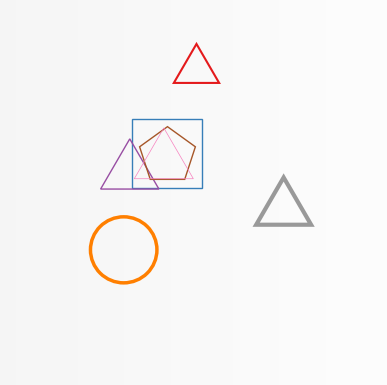[{"shape": "triangle", "thickness": 1.5, "radius": 0.34, "center": [0.507, 0.818]}, {"shape": "square", "thickness": 1, "radius": 0.45, "center": [0.431, 0.601]}, {"shape": "triangle", "thickness": 1, "radius": 0.43, "center": [0.335, 0.552]}, {"shape": "circle", "thickness": 2.5, "radius": 0.43, "center": [0.319, 0.351]}, {"shape": "pentagon", "thickness": 1, "radius": 0.38, "center": [0.432, 0.595]}, {"shape": "triangle", "thickness": 0.5, "radius": 0.44, "center": [0.423, 0.58]}, {"shape": "triangle", "thickness": 3, "radius": 0.41, "center": [0.732, 0.457]}]